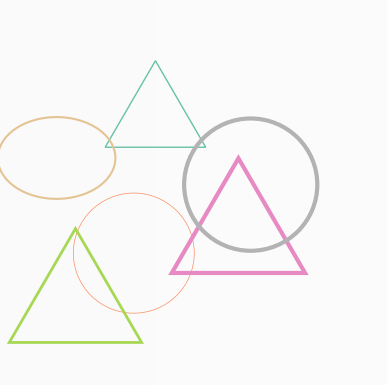[{"shape": "triangle", "thickness": 1, "radius": 0.75, "center": [0.401, 0.692]}, {"shape": "circle", "thickness": 0.5, "radius": 0.78, "center": [0.345, 0.343]}, {"shape": "triangle", "thickness": 3, "radius": 0.99, "center": [0.615, 0.39]}, {"shape": "triangle", "thickness": 2, "radius": 0.99, "center": [0.195, 0.209]}, {"shape": "oval", "thickness": 1.5, "radius": 0.76, "center": [0.146, 0.59]}, {"shape": "circle", "thickness": 3, "radius": 0.86, "center": [0.647, 0.52]}]